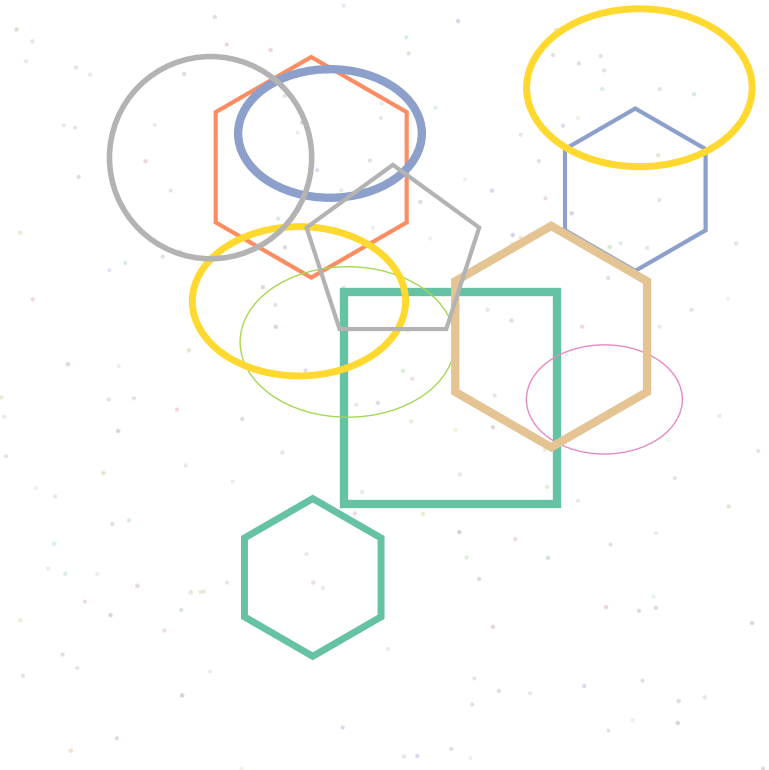[{"shape": "hexagon", "thickness": 2.5, "radius": 0.51, "center": [0.406, 0.25]}, {"shape": "square", "thickness": 3, "radius": 0.69, "center": [0.585, 0.483]}, {"shape": "hexagon", "thickness": 1.5, "radius": 0.72, "center": [0.404, 0.783]}, {"shape": "oval", "thickness": 3, "radius": 0.6, "center": [0.429, 0.827]}, {"shape": "hexagon", "thickness": 1.5, "radius": 0.53, "center": [0.825, 0.754]}, {"shape": "oval", "thickness": 0.5, "radius": 0.51, "center": [0.785, 0.481]}, {"shape": "oval", "thickness": 0.5, "radius": 0.7, "center": [0.451, 0.556]}, {"shape": "oval", "thickness": 2.5, "radius": 0.69, "center": [0.388, 0.609]}, {"shape": "oval", "thickness": 2.5, "radius": 0.73, "center": [0.83, 0.886]}, {"shape": "hexagon", "thickness": 3, "radius": 0.72, "center": [0.716, 0.563]}, {"shape": "pentagon", "thickness": 1.5, "radius": 0.59, "center": [0.51, 0.668]}, {"shape": "circle", "thickness": 2, "radius": 0.66, "center": [0.273, 0.795]}]